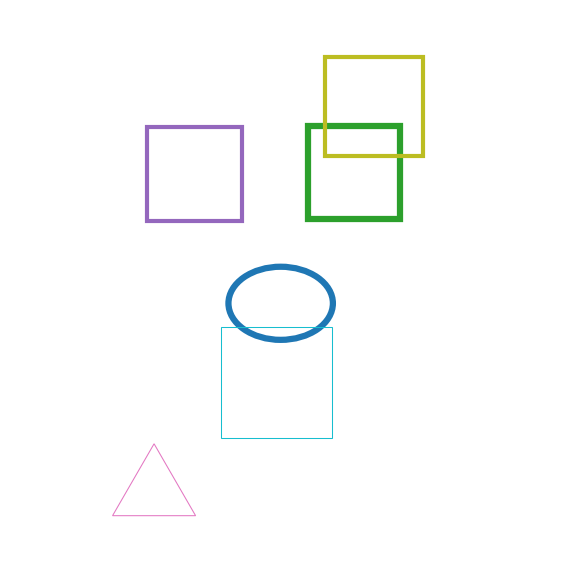[{"shape": "oval", "thickness": 3, "radius": 0.45, "center": [0.486, 0.474]}, {"shape": "square", "thickness": 3, "radius": 0.4, "center": [0.613, 0.7]}, {"shape": "square", "thickness": 2, "radius": 0.41, "center": [0.337, 0.698]}, {"shape": "triangle", "thickness": 0.5, "radius": 0.42, "center": [0.267, 0.148]}, {"shape": "square", "thickness": 2, "radius": 0.43, "center": [0.647, 0.815]}, {"shape": "square", "thickness": 0.5, "radius": 0.48, "center": [0.479, 0.337]}]